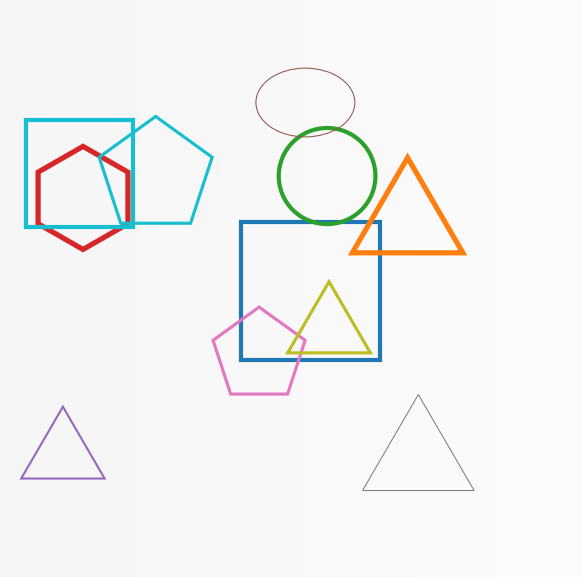[{"shape": "square", "thickness": 2, "radius": 0.6, "center": [0.535, 0.495]}, {"shape": "triangle", "thickness": 2.5, "radius": 0.55, "center": [0.701, 0.616]}, {"shape": "circle", "thickness": 2, "radius": 0.42, "center": [0.563, 0.694]}, {"shape": "hexagon", "thickness": 2.5, "radius": 0.45, "center": [0.143, 0.656]}, {"shape": "triangle", "thickness": 1, "radius": 0.41, "center": [0.108, 0.212]}, {"shape": "oval", "thickness": 0.5, "radius": 0.43, "center": [0.525, 0.822]}, {"shape": "pentagon", "thickness": 1.5, "radius": 0.42, "center": [0.446, 0.384]}, {"shape": "triangle", "thickness": 0.5, "radius": 0.55, "center": [0.72, 0.205]}, {"shape": "triangle", "thickness": 1.5, "radius": 0.41, "center": [0.566, 0.429]}, {"shape": "square", "thickness": 2, "radius": 0.46, "center": [0.137, 0.698]}, {"shape": "pentagon", "thickness": 1.5, "radius": 0.51, "center": [0.268, 0.695]}]